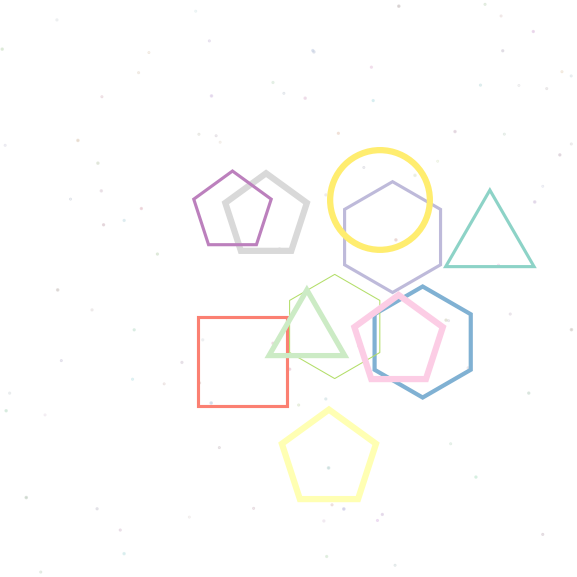[{"shape": "triangle", "thickness": 1.5, "radius": 0.44, "center": [0.848, 0.582]}, {"shape": "pentagon", "thickness": 3, "radius": 0.43, "center": [0.57, 0.204]}, {"shape": "hexagon", "thickness": 1.5, "radius": 0.48, "center": [0.68, 0.589]}, {"shape": "square", "thickness": 1.5, "radius": 0.39, "center": [0.42, 0.373]}, {"shape": "hexagon", "thickness": 2, "radius": 0.48, "center": [0.732, 0.407]}, {"shape": "hexagon", "thickness": 0.5, "radius": 0.45, "center": [0.58, 0.434]}, {"shape": "pentagon", "thickness": 3, "radius": 0.4, "center": [0.69, 0.408]}, {"shape": "pentagon", "thickness": 3, "radius": 0.37, "center": [0.461, 0.625]}, {"shape": "pentagon", "thickness": 1.5, "radius": 0.35, "center": [0.403, 0.632]}, {"shape": "triangle", "thickness": 2.5, "radius": 0.38, "center": [0.531, 0.421]}, {"shape": "circle", "thickness": 3, "radius": 0.43, "center": [0.658, 0.653]}]